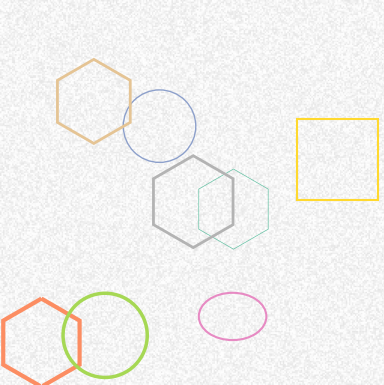[{"shape": "hexagon", "thickness": 0.5, "radius": 0.52, "center": [0.606, 0.457]}, {"shape": "hexagon", "thickness": 3, "radius": 0.57, "center": [0.108, 0.11]}, {"shape": "circle", "thickness": 1, "radius": 0.47, "center": [0.414, 0.672]}, {"shape": "oval", "thickness": 1.5, "radius": 0.44, "center": [0.604, 0.178]}, {"shape": "circle", "thickness": 2.5, "radius": 0.55, "center": [0.273, 0.129]}, {"shape": "square", "thickness": 1.5, "radius": 0.53, "center": [0.876, 0.586]}, {"shape": "hexagon", "thickness": 2, "radius": 0.55, "center": [0.244, 0.737]}, {"shape": "hexagon", "thickness": 2, "radius": 0.6, "center": [0.502, 0.476]}]